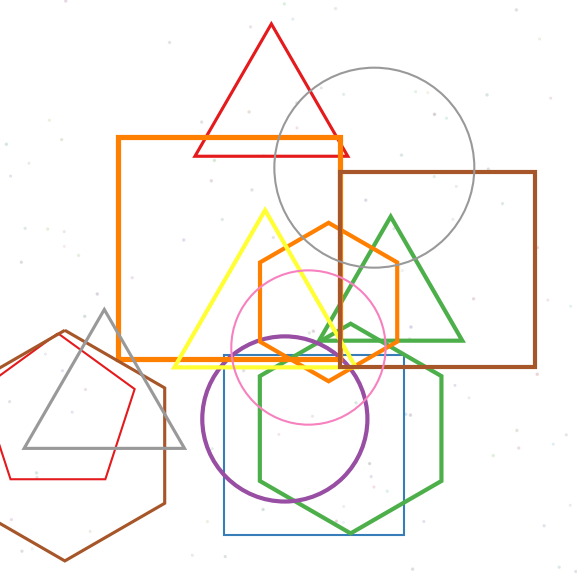[{"shape": "pentagon", "thickness": 1, "radius": 0.7, "center": [0.1, 0.282]}, {"shape": "triangle", "thickness": 1.5, "radius": 0.76, "center": [0.47, 0.805]}, {"shape": "square", "thickness": 1, "radius": 0.78, "center": [0.543, 0.229]}, {"shape": "hexagon", "thickness": 2, "radius": 0.91, "center": [0.607, 0.257]}, {"shape": "triangle", "thickness": 2, "radius": 0.72, "center": [0.677, 0.481]}, {"shape": "circle", "thickness": 2, "radius": 0.71, "center": [0.493, 0.274]}, {"shape": "hexagon", "thickness": 2, "radius": 0.69, "center": [0.569, 0.476]}, {"shape": "square", "thickness": 2.5, "radius": 0.96, "center": [0.397, 0.57]}, {"shape": "triangle", "thickness": 2, "radius": 0.91, "center": [0.459, 0.454]}, {"shape": "square", "thickness": 2, "radius": 0.84, "center": [0.758, 0.533]}, {"shape": "hexagon", "thickness": 1.5, "radius": 1.0, "center": [0.112, 0.228]}, {"shape": "circle", "thickness": 1, "radius": 0.67, "center": [0.534, 0.397]}, {"shape": "circle", "thickness": 1, "radius": 0.87, "center": [0.648, 0.709]}, {"shape": "triangle", "thickness": 1.5, "radius": 0.8, "center": [0.181, 0.303]}]